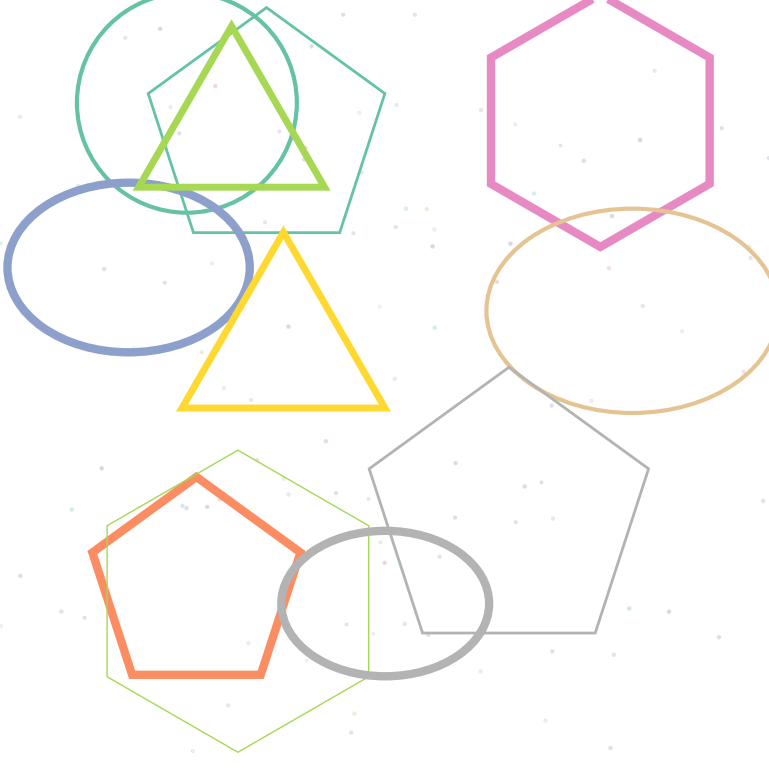[{"shape": "circle", "thickness": 1.5, "radius": 0.71, "center": [0.243, 0.867]}, {"shape": "pentagon", "thickness": 1, "radius": 0.81, "center": [0.346, 0.829]}, {"shape": "pentagon", "thickness": 3, "radius": 0.71, "center": [0.255, 0.239]}, {"shape": "oval", "thickness": 3, "radius": 0.79, "center": [0.167, 0.653]}, {"shape": "hexagon", "thickness": 3, "radius": 0.82, "center": [0.78, 0.843]}, {"shape": "triangle", "thickness": 2.5, "radius": 0.7, "center": [0.301, 0.827]}, {"shape": "hexagon", "thickness": 0.5, "radius": 0.98, "center": [0.309, 0.219]}, {"shape": "triangle", "thickness": 2.5, "radius": 0.76, "center": [0.368, 0.546]}, {"shape": "oval", "thickness": 1.5, "radius": 0.95, "center": [0.821, 0.596]}, {"shape": "oval", "thickness": 3, "radius": 0.67, "center": [0.5, 0.216]}, {"shape": "pentagon", "thickness": 1, "radius": 0.95, "center": [0.661, 0.332]}]